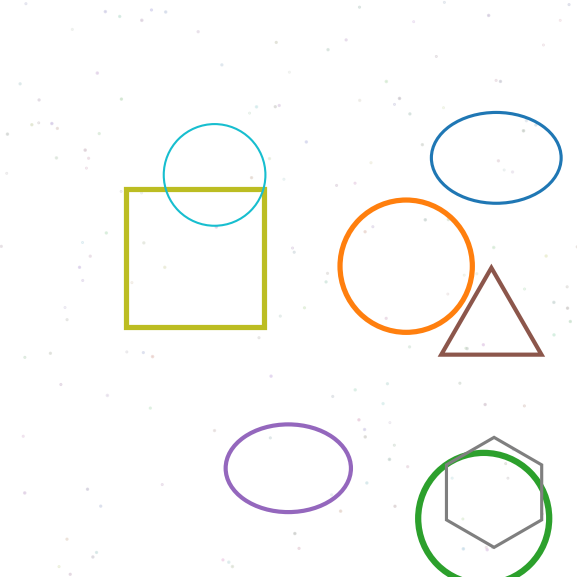[{"shape": "oval", "thickness": 1.5, "radius": 0.56, "center": [0.859, 0.726]}, {"shape": "circle", "thickness": 2.5, "radius": 0.57, "center": [0.703, 0.538]}, {"shape": "circle", "thickness": 3, "radius": 0.57, "center": [0.838, 0.101]}, {"shape": "oval", "thickness": 2, "radius": 0.54, "center": [0.499, 0.188]}, {"shape": "triangle", "thickness": 2, "radius": 0.5, "center": [0.851, 0.435]}, {"shape": "hexagon", "thickness": 1.5, "radius": 0.48, "center": [0.856, 0.147]}, {"shape": "square", "thickness": 2.5, "radius": 0.6, "center": [0.337, 0.552]}, {"shape": "circle", "thickness": 1, "radius": 0.44, "center": [0.372, 0.696]}]